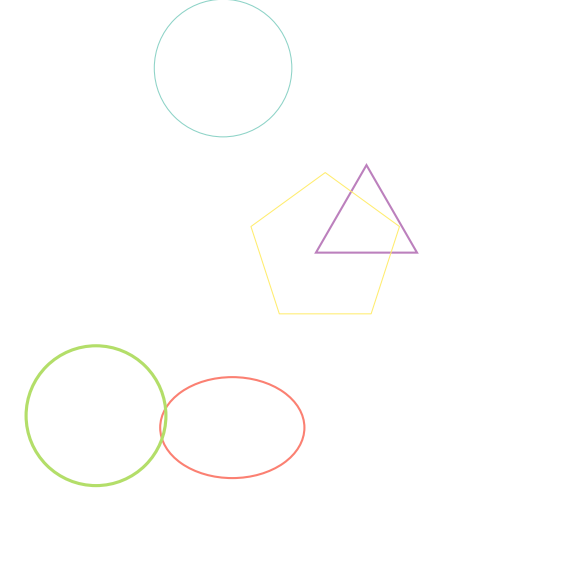[{"shape": "circle", "thickness": 0.5, "radius": 0.6, "center": [0.386, 0.881]}, {"shape": "oval", "thickness": 1, "radius": 0.62, "center": [0.402, 0.259]}, {"shape": "circle", "thickness": 1.5, "radius": 0.61, "center": [0.166, 0.279]}, {"shape": "triangle", "thickness": 1, "radius": 0.51, "center": [0.635, 0.612]}, {"shape": "pentagon", "thickness": 0.5, "radius": 0.68, "center": [0.563, 0.565]}]